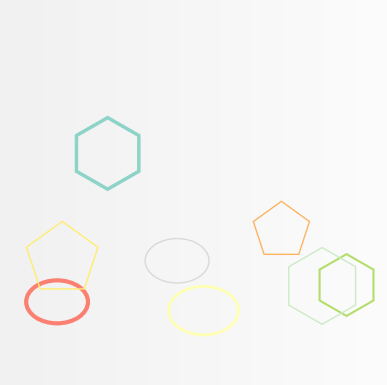[{"shape": "hexagon", "thickness": 2.5, "radius": 0.46, "center": [0.278, 0.602]}, {"shape": "oval", "thickness": 2, "radius": 0.45, "center": [0.525, 0.193]}, {"shape": "oval", "thickness": 3, "radius": 0.4, "center": [0.147, 0.216]}, {"shape": "pentagon", "thickness": 1, "radius": 0.38, "center": [0.726, 0.401]}, {"shape": "hexagon", "thickness": 1.5, "radius": 0.4, "center": [0.894, 0.26]}, {"shape": "oval", "thickness": 1, "radius": 0.41, "center": [0.457, 0.323]}, {"shape": "hexagon", "thickness": 1, "radius": 0.5, "center": [0.831, 0.257]}, {"shape": "pentagon", "thickness": 1, "radius": 0.48, "center": [0.161, 0.328]}]